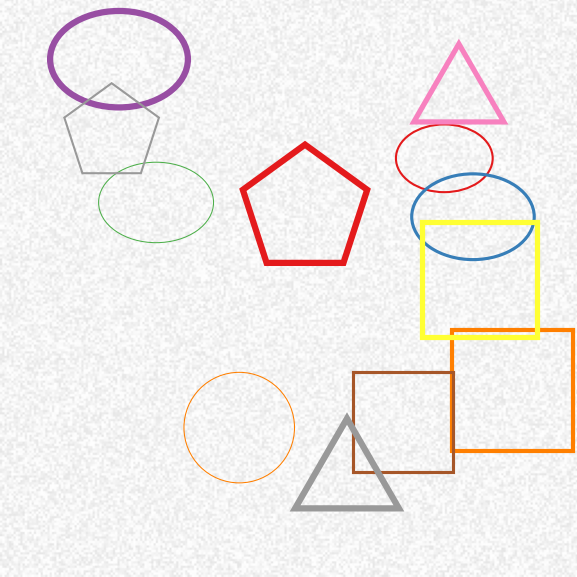[{"shape": "pentagon", "thickness": 3, "radius": 0.57, "center": [0.528, 0.636]}, {"shape": "oval", "thickness": 1, "radius": 0.42, "center": [0.769, 0.725]}, {"shape": "oval", "thickness": 1.5, "radius": 0.53, "center": [0.819, 0.624]}, {"shape": "oval", "thickness": 0.5, "radius": 0.5, "center": [0.27, 0.649]}, {"shape": "oval", "thickness": 3, "radius": 0.6, "center": [0.206, 0.897]}, {"shape": "circle", "thickness": 0.5, "radius": 0.48, "center": [0.414, 0.259]}, {"shape": "square", "thickness": 2, "radius": 0.52, "center": [0.888, 0.323]}, {"shape": "square", "thickness": 2.5, "radius": 0.5, "center": [0.83, 0.515]}, {"shape": "square", "thickness": 1.5, "radius": 0.43, "center": [0.698, 0.269]}, {"shape": "triangle", "thickness": 2.5, "radius": 0.45, "center": [0.795, 0.833]}, {"shape": "pentagon", "thickness": 1, "radius": 0.43, "center": [0.193, 0.769]}, {"shape": "triangle", "thickness": 3, "radius": 0.52, "center": [0.601, 0.171]}]